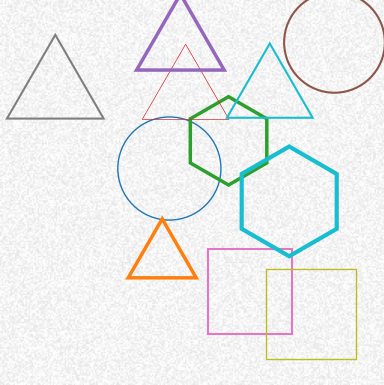[{"shape": "circle", "thickness": 1, "radius": 0.67, "center": [0.44, 0.562]}, {"shape": "triangle", "thickness": 2.5, "radius": 0.51, "center": [0.421, 0.329]}, {"shape": "hexagon", "thickness": 2.5, "radius": 0.57, "center": [0.594, 0.634]}, {"shape": "triangle", "thickness": 0.5, "radius": 0.65, "center": [0.482, 0.755]}, {"shape": "triangle", "thickness": 2.5, "radius": 0.66, "center": [0.469, 0.884]}, {"shape": "circle", "thickness": 1.5, "radius": 0.65, "center": [0.869, 0.89]}, {"shape": "square", "thickness": 1.5, "radius": 0.55, "center": [0.649, 0.243]}, {"shape": "triangle", "thickness": 1.5, "radius": 0.72, "center": [0.144, 0.764]}, {"shape": "square", "thickness": 1, "radius": 0.58, "center": [0.807, 0.185]}, {"shape": "hexagon", "thickness": 3, "radius": 0.71, "center": [0.751, 0.477]}, {"shape": "triangle", "thickness": 1.5, "radius": 0.64, "center": [0.701, 0.758]}]